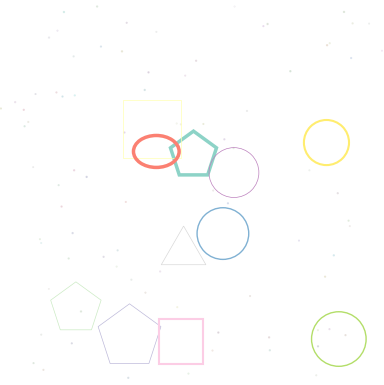[{"shape": "pentagon", "thickness": 2.5, "radius": 0.31, "center": [0.503, 0.597]}, {"shape": "square", "thickness": 0.5, "radius": 0.38, "center": [0.395, 0.665]}, {"shape": "pentagon", "thickness": 0.5, "radius": 0.43, "center": [0.336, 0.125]}, {"shape": "oval", "thickness": 2.5, "radius": 0.3, "center": [0.406, 0.607]}, {"shape": "circle", "thickness": 1, "radius": 0.34, "center": [0.579, 0.393]}, {"shape": "circle", "thickness": 1, "radius": 0.35, "center": [0.88, 0.119]}, {"shape": "square", "thickness": 1.5, "radius": 0.29, "center": [0.471, 0.113]}, {"shape": "triangle", "thickness": 0.5, "radius": 0.33, "center": [0.477, 0.346]}, {"shape": "circle", "thickness": 0.5, "radius": 0.32, "center": [0.608, 0.552]}, {"shape": "pentagon", "thickness": 0.5, "radius": 0.34, "center": [0.197, 0.199]}, {"shape": "circle", "thickness": 1.5, "radius": 0.29, "center": [0.848, 0.63]}]